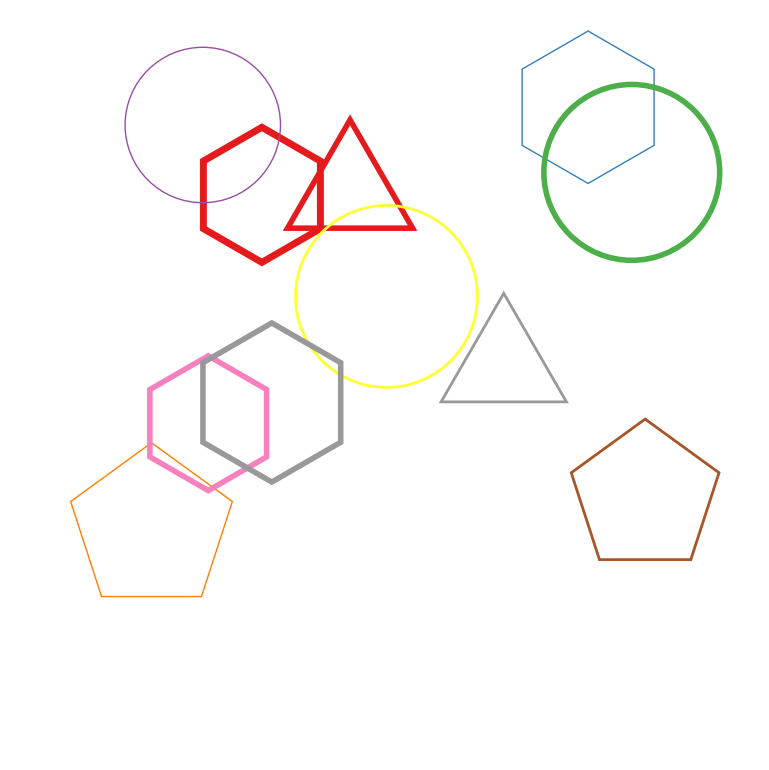[{"shape": "hexagon", "thickness": 2.5, "radius": 0.44, "center": [0.34, 0.747]}, {"shape": "triangle", "thickness": 2, "radius": 0.47, "center": [0.455, 0.751]}, {"shape": "hexagon", "thickness": 0.5, "radius": 0.49, "center": [0.764, 0.861]}, {"shape": "circle", "thickness": 2, "radius": 0.57, "center": [0.82, 0.776]}, {"shape": "circle", "thickness": 0.5, "radius": 0.5, "center": [0.263, 0.838]}, {"shape": "pentagon", "thickness": 0.5, "radius": 0.55, "center": [0.197, 0.315]}, {"shape": "circle", "thickness": 1, "radius": 0.59, "center": [0.502, 0.615]}, {"shape": "pentagon", "thickness": 1, "radius": 0.5, "center": [0.838, 0.355]}, {"shape": "hexagon", "thickness": 2, "radius": 0.44, "center": [0.27, 0.45]}, {"shape": "hexagon", "thickness": 2, "radius": 0.52, "center": [0.353, 0.477]}, {"shape": "triangle", "thickness": 1, "radius": 0.47, "center": [0.654, 0.525]}]